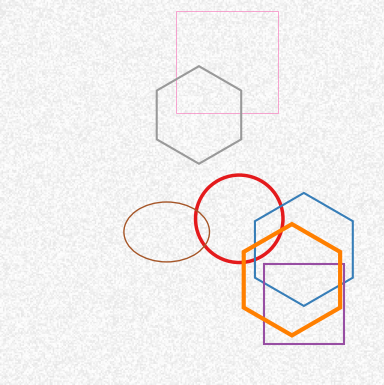[{"shape": "circle", "thickness": 2.5, "radius": 0.57, "center": [0.621, 0.432]}, {"shape": "hexagon", "thickness": 1.5, "radius": 0.73, "center": [0.789, 0.352]}, {"shape": "square", "thickness": 1.5, "radius": 0.52, "center": [0.789, 0.211]}, {"shape": "hexagon", "thickness": 3, "radius": 0.72, "center": [0.758, 0.273]}, {"shape": "oval", "thickness": 1, "radius": 0.56, "center": [0.433, 0.398]}, {"shape": "square", "thickness": 0.5, "radius": 0.66, "center": [0.589, 0.838]}, {"shape": "hexagon", "thickness": 1.5, "radius": 0.63, "center": [0.517, 0.701]}]